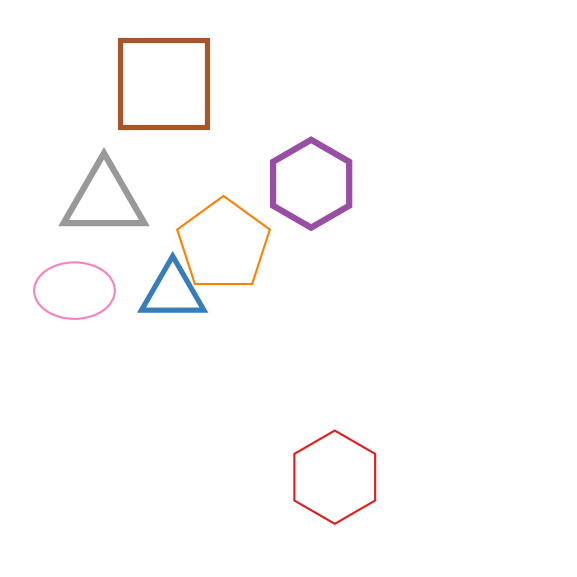[{"shape": "hexagon", "thickness": 1, "radius": 0.4, "center": [0.58, 0.173]}, {"shape": "triangle", "thickness": 2.5, "radius": 0.31, "center": [0.299, 0.493]}, {"shape": "hexagon", "thickness": 3, "radius": 0.38, "center": [0.539, 0.681]}, {"shape": "pentagon", "thickness": 1, "radius": 0.42, "center": [0.387, 0.576]}, {"shape": "square", "thickness": 2.5, "radius": 0.38, "center": [0.283, 0.855]}, {"shape": "oval", "thickness": 1, "radius": 0.35, "center": [0.129, 0.496]}, {"shape": "triangle", "thickness": 3, "radius": 0.4, "center": [0.18, 0.653]}]